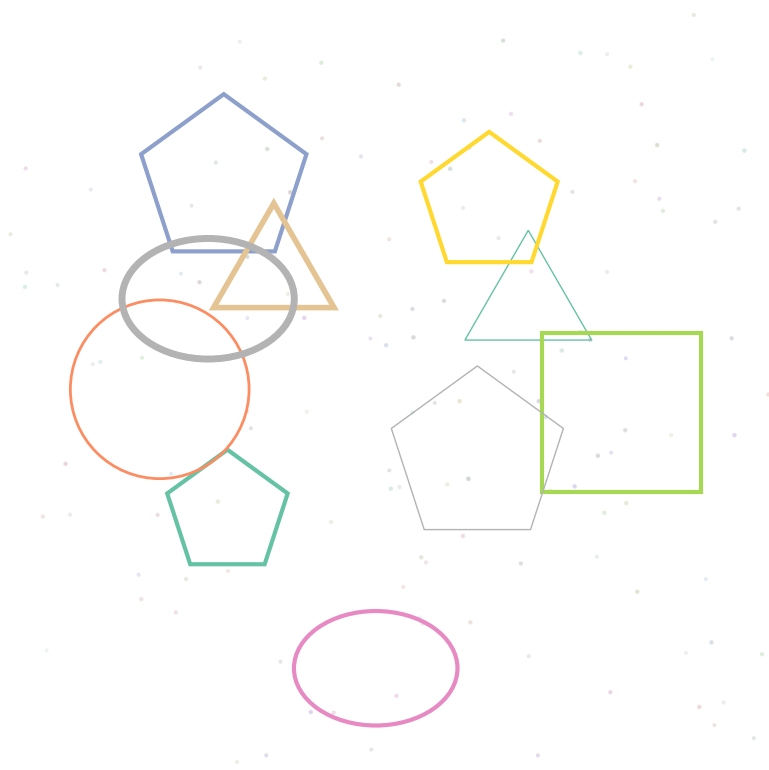[{"shape": "triangle", "thickness": 0.5, "radius": 0.48, "center": [0.686, 0.606]}, {"shape": "pentagon", "thickness": 1.5, "radius": 0.41, "center": [0.295, 0.334]}, {"shape": "circle", "thickness": 1, "radius": 0.58, "center": [0.207, 0.494]}, {"shape": "pentagon", "thickness": 1.5, "radius": 0.56, "center": [0.291, 0.765]}, {"shape": "oval", "thickness": 1.5, "radius": 0.53, "center": [0.488, 0.132]}, {"shape": "square", "thickness": 1.5, "radius": 0.52, "center": [0.807, 0.464]}, {"shape": "pentagon", "thickness": 1.5, "radius": 0.47, "center": [0.635, 0.735]}, {"shape": "triangle", "thickness": 2, "radius": 0.45, "center": [0.356, 0.646]}, {"shape": "pentagon", "thickness": 0.5, "radius": 0.59, "center": [0.62, 0.407]}, {"shape": "oval", "thickness": 2.5, "radius": 0.56, "center": [0.27, 0.612]}]